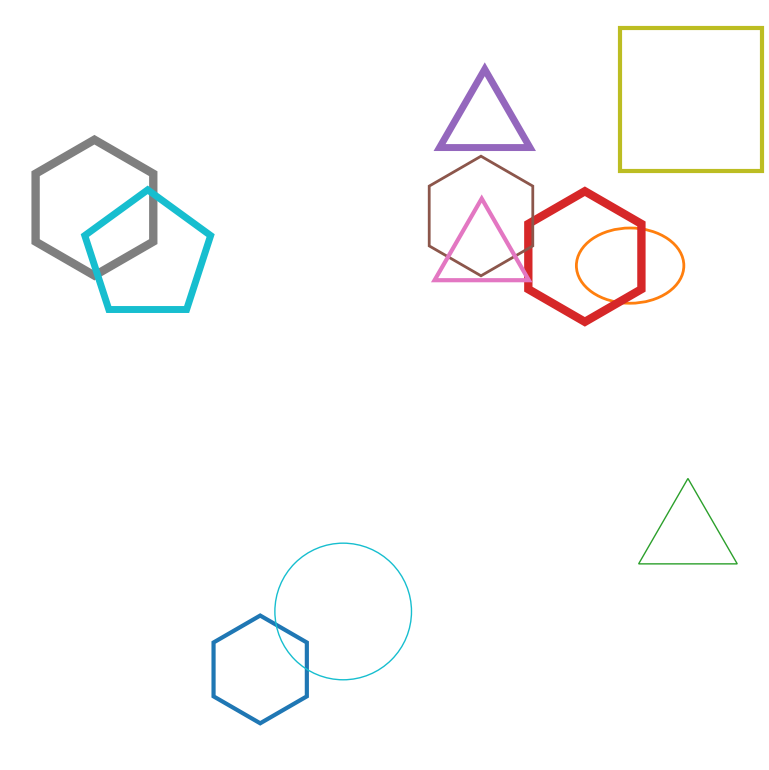[{"shape": "hexagon", "thickness": 1.5, "radius": 0.35, "center": [0.338, 0.131]}, {"shape": "oval", "thickness": 1, "radius": 0.35, "center": [0.818, 0.655]}, {"shape": "triangle", "thickness": 0.5, "radius": 0.37, "center": [0.893, 0.305]}, {"shape": "hexagon", "thickness": 3, "radius": 0.42, "center": [0.76, 0.667]}, {"shape": "triangle", "thickness": 2.5, "radius": 0.34, "center": [0.63, 0.842]}, {"shape": "hexagon", "thickness": 1, "radius": 0.39, "center": [0.625, 0.719]}, {"shape": "triangle", "thickness": 1.5, "radius": 0.35, "center": [0.626, 0.671]}, {"shape": "hexagon", "thickness": 3, "radius": 0.44, "center": [0.123, 0.73]}, {"shape": "square", "thickness": 1.5, "radius": 0.46, "center": [0.897, 0.871]}, {"shape": "pentagon", "thickness": 2.5, "radius": 0.43, "center": [0.192, 0.668]}, {"shape": "circle", "thickness": 0.5, "radius": 0.44, "center": [0.446, 0.206]}]